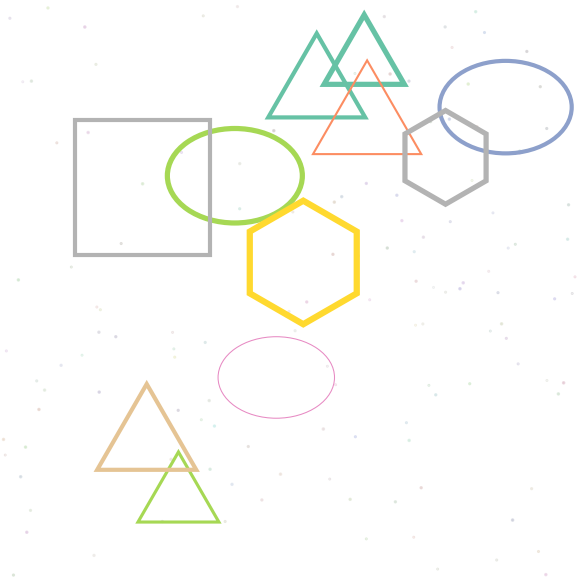[{"shape": "triangle", "thickness": 2.5, "radius": 0.4, "center": [0.631, 0.893]}, {"shape": "triangle", "thickness": 2, "radius": 0.48, "center": [0.548, 0.844]}, {"shape": "triangle", "thickness": 1, "radius": 0.54, "center": [0.636, 0.786]}, {"shape": "oval", "thickness": 2, "radius": 0.57, "center": [0.876, 0.814]}, {"shape": "oval", "thickness": 0.5, "radius": 0.5, "center": [0.478, 0.346]}, {"shape": "triangle", "thickness": 1.5, "radius": 0.4, "center": [0.309, 0.136]}, {"shape": "oval", "thickness": 2.5, "radius": 0.58, "center": [0.407, 0.695]}, {"shape": "hexagon", "thickness": 3, "radius": 0.53, "center": [0.525, 0.545]}, {"shape": "triangle", "thickness": 2, "radius": 0.5, "center": [0.254, 0.235]}, {"shape": "square", "thickness": 2, "radius": 0.58, "center": [0.246, 0.674]}, {"shape": "hexagon", "thickness": 2.5, "radius": 0.41, "center": [0.771, 0.727]}]